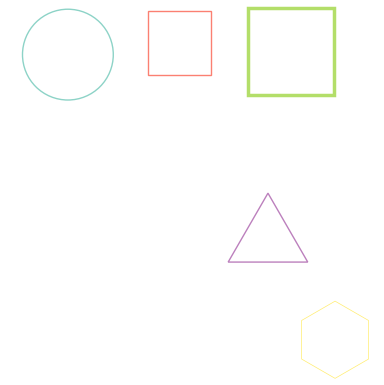[{"shape": "circle", "thickness": 1, "radius": 0.59, "center": [0.176, 0.858]}, {"shape": "square", "thickness": 1, "radius": 0.41, "center": [0.466, 0.888]}, {"shape": "square", "thickness": 2.5, "radius": 0.56, "center": [0.756, 0.866]}, {"shape": "triangle", "thickness": 1, "radius": 0.6, "center": [0.696, 0.379]}, {"shape": "hexagon", "thickness": 0.5, "radius": 0.5, "center": [0.87, 0.118]}]